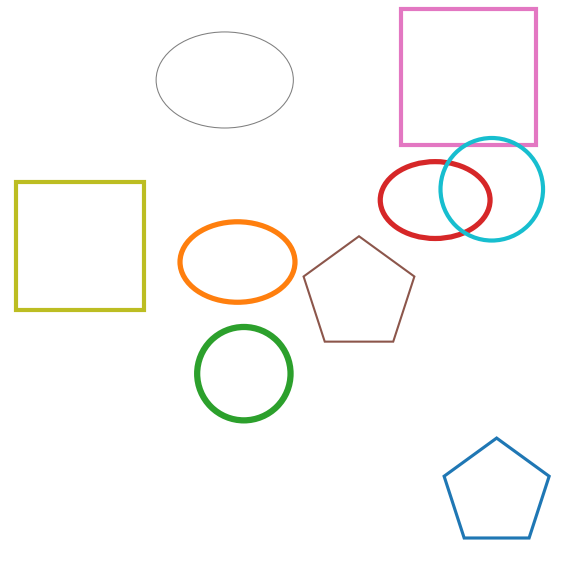[{"shape": "pentagon", "thickness": 1.5, "radius": 0.48, "center": [0.86, 0.145]}, {"shape": "oval", "thickness": 2.5, "radius": 0.5, "center": [0.411, 0.545]}, {"shape": "circle", "thickness": 3, "radius": 0.4, "center": [0.422, 0.352]}, {"shape": "oval", "thickness": 2.5, "radius": 0.48, "center": [0.754, 0.653]}, {"shape": "pentagon", "thickness": 1, "radius": 0.5, "center": [0.622, 0.489]}, {"shape": "square", "thickness": 2, "radius": 0.59, "center": [0.811, 0.866]}, {"shape": "oval", "thickness": 0.5, "radius": 0.59, "center": [0.389, 0.861]}, {"shape": "square", "thickness": 2, "radius": 0.56, "center": [0.138, 0.573]}, {"shape": "circle", "thickness": 2, "radius": 0.44, "center": [0.852, 0.671]}]